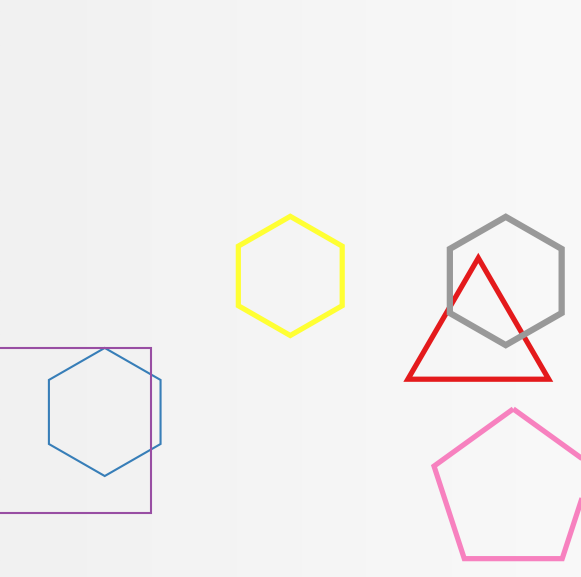[{"shape": "triangle", "thickness": 2.5, "radius": 0.7, "center": [0.823, 0.412]}, {"shape": "hexagon", "thickness": 1, "radius": 0.55, "center": [0.18, 0.286]}, {"shape": "square", "thickness": 1, "radius": 0.72, "center": [0.116, 0.253]}, {"shape": "hexagon", "thickness": 2.5, "radius": 0.52, "center": [0.499, 0.521]}, {"shape": "pentagon", "thickness": 2.5, "radius": 0.72, "center": [0.883, 0.148]}, {"shape": "hexagon", "thickness": 3, "radius": 0.56, "center": [0.87, 0.513]}]